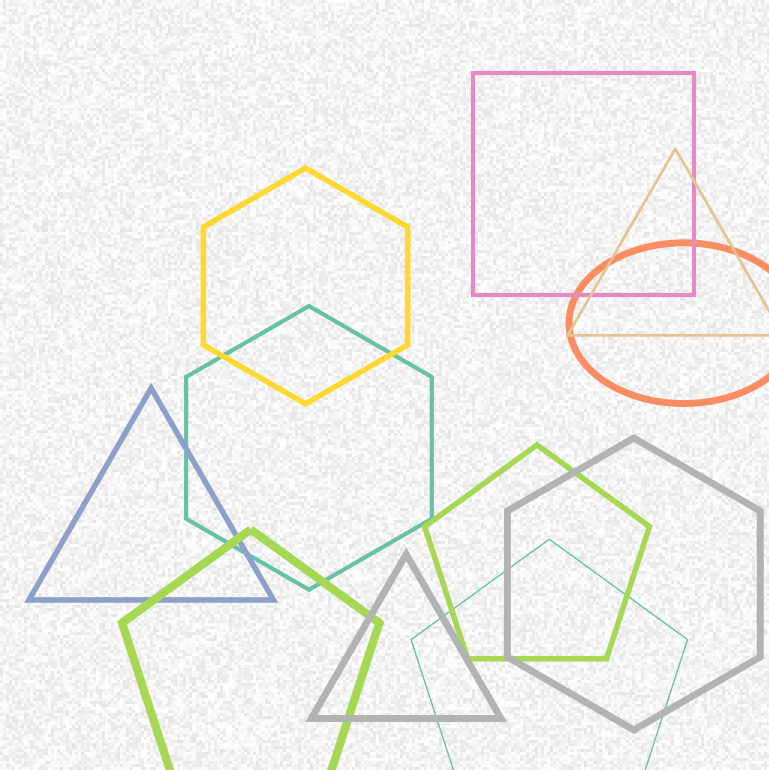[{"shape": "hexagon", "thickness": 1.5, "radius": 0.92, "center": [0.401, 0.418]}, {"shape": "pentagon", "thickness": 0.5, "radius": 0.94, "center": [0.713, 0.111]}, {"shape": "oval", "thickness": 2.5, "radius": 0.75, "center": [0.888, 0.58]}, {"shape": "triangle", "thickness": 2, "radius": 0.92, "center": [0.196, 0.313]}, {"shape": "square", "thickness": 1.5, "radius": 0.72, "center": [0.758, 0.761]}, {"shape": "pentagon", "thickness": 3, "radius": 0.88, "center": [0.326, 0.137]}, {"shape": "pentagon", "thickness": 2, "radius": 0.77, "center": [0.697, 0.269]}, {"shape": "hexagon", "thickness": 2, "radius": 0.77, "center": [0.397, 0.629]}, {"shape": "triangle", "thickness": 1, "radius": 0.81, "center": [0.877, 0.645]}, {"shape": "triangle", "thickness": 2.5, "radius": 0.71, "center": [0.528, 0.138]}, {"shape": "hexagon", "thickness": 2.5, "radius": 0.95, "center": [0.823, 0.242]}]